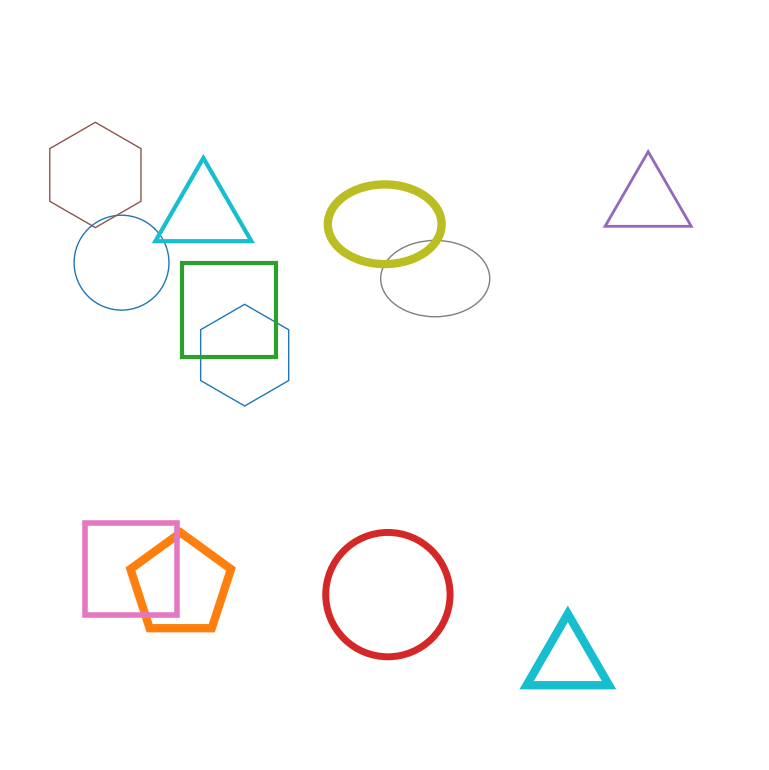[{"shape": "circle", "thickness": 0.5, "radius": 0.31, "center": [0.158, 0.659]}, {"shape": "hexagon", "thickness": 0.5, "radius": 0.33, "center": [0.318, 0.539]}, {"shape": "pentagon", "thickness": 3, "radius": 0.34, "center": [0.235, 0.24]}, {"shape": "square", "thickness": 1.5, "radius": 0.3, "center": [0.297, 0.597]}, {"shape": "circle", "thickness": 2.5, "radius": 0.4, "center": [0.504, 0.228]}, {"shape": "triangle", "thickness": 1, "radius": 0.32, "center": [0.842, 0.738]}, {"shape": "hexagon", "thickness": 0.5, "radius": 0.34, "center": [0.124, 0.773]}, {"shape": "square", "thickness": 2, "radius": 0.3, "center": [0.17, 0.261]}, {"shape": "oval", "thickness": 0.5, "radius": 0.35, "center": [0.565, 0.638]}, {"shape": "oval", "thickness": 3, "radius": 0.37, "center": [0.5, 0.709]}, {"shape": "triangle", "thickness": 1.5, "radius": 0.36, "center": [0.264, 0.723]}, {"shape": "triangle", "thickness": 3, "radius": 0.31, "center": [0.737, 0.141]}]